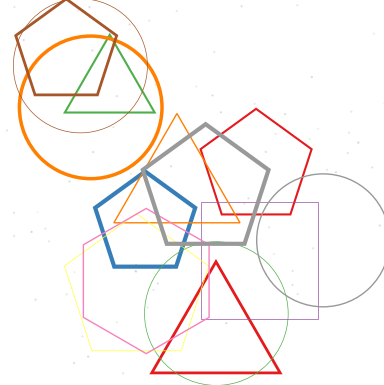[{"shape": "pentagon", "thickness": 1.5, "radius": 0.76, "center": [0.665, 0.566]}, {"shape": "triangle", "thickness": 2, "radius": 0.96, "center": [0.561, 0.128]}, {"shape": "pentagon", "thickness": 3, "radius": 0.68, "center": [0.377, 0.418]}, {"shape": "triangle", "thickness": 1.5, "radius": 0.67, "center": [0.285, 0.775]}, {"shape": "circle", "thickness": 0.5, "radius": 0.93, "center": [0.562, 0.185]}, {"shape": "square", "thickness": 0.5, "radius": 0.76, "center": [0.675, 0.323]}, {"shape": "circle", "thickness": 2.5, "radius": 0.93, "center": [0.236, 0.721]}, {"shape": "triangle", "thickness": 1, "radius": 0.95, "center": [0.46, 0.516]}, {"shape": "pentagon", "thickness": 0.5, "radius": 0.99, "center": [0.355, 0.248]}, {"shape": "circle", "thickness": 0.5, "radius": 0.87, "center": [0.209, 0.829]}, {"shape": "pentagon", "thickness": 2, "radius": 0.69, "center": [0.172, 0.865]}, {"shape": "hexagon", "thickness": 1, "radius": 0.94, "center": [0.38, 0.27]}, {"shape": "pentagon", "thickness": 3, "radius": 0.86, "center": [0.534, 0.506]}, {"shape": "circle", "thickness": 1, "radius": 0.86, "center": [0.839, 0.376]}]